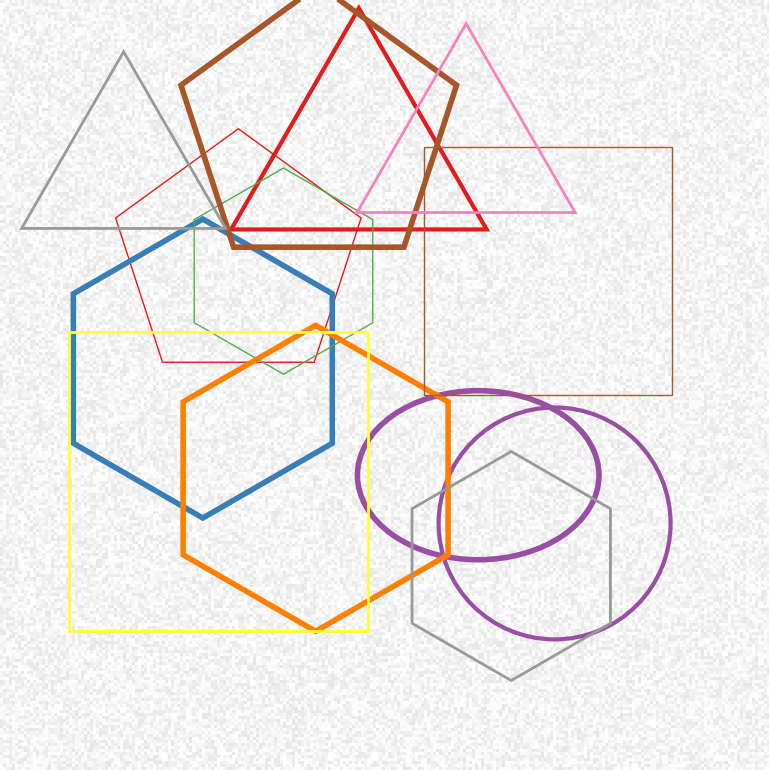[{"shape": "triangle", "thickness": 1.5, "radius": 0.96, "center": [0.466, 0.798]}, {"shape": "pentagon", "thickness": 0.5, "radius": 0.84, "center": [0.31, 0.665]}, {"shape": "hexagon", "thickness": 2, "radius": 0.97, "center": [0.263, 0.521]}, {"shape": "hexagon", "thickness": 0.5, "radius": 0.67, "center": [0.368, 0.648]}, {"shape": "circle", "thickness": 1.5, "radius": 0.75, "center": [0.72, 0.32]}, {"shape": "oval", "thickness": 2, "radius": 0.78, "center": [0.621, 0.383]}, {"shape": "hexagon", "thickness": 2, "radius": 0.99, "center": [0.41, 0.379]}, {"shape": "square", "thickness": 1, "radius": 0.97, "center": [0.284, 0.375]}, {"shape": "square", "thickness": 0.5, "radius": 0.8, "center": [0.712, 0.648]}, {"shape": "pentagon", "thickness": 2, "radius": 0.94, "center": [0.414, 0.831]}, {"shape": "triangle", "thickness": 1, "radius": 0.82, "center": [0.605, 0.806]}, {"shape": "triangle", "thickness": 1, "radius": 0.77, "center": [0.161, 0.78]}, {"shape": "hexagon", "thickness": 1, "radius": 0.74, "center": [0.664, 0.265]}]